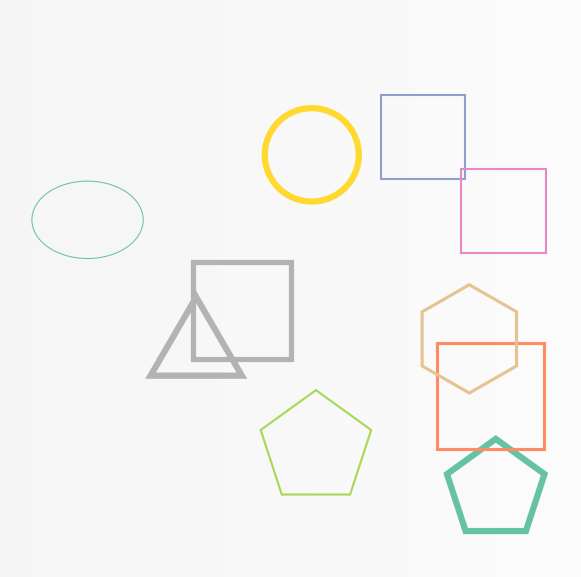[{"shape": "oval", "thickness": 0.5, "radius": 0.48, "center": [0.151, 0.619]}, {"shape": "pentagon", "thickness": 3, "radius": 0.44, "center": [0.853, 0.151]}, {"shape": "square", "thickness": 1.5, "radius": 0.46, "center": [0.844, 0.314]}, {"shape": "square", "thickness": 1, "radius": 0.36, "center": [0.728, 0.762]}, {"shape": "square", "thickness": 1, "radius": 0.36, "center": [0.866, 0.633]}, {"shape": "pentagon", "thickness": 1, "radius": 0.5, "center": [0.544, 0.224]}, {"shape": "circle", "thickness": 3, "radius": 0.4, "center": [0.536, 0.731]}, {"shape": "hexagon", "thickness": 1.5, "radius": 0.47, "center": [0.807, 0.412]}, {"shape": "square", "thickness": 2.5, "radius": 0.42, "center": [0.416, 0.462]}, {"shape": "triangle", "thickness": 3, "radius": 0.45, "center": [0.338, 0.394]}]